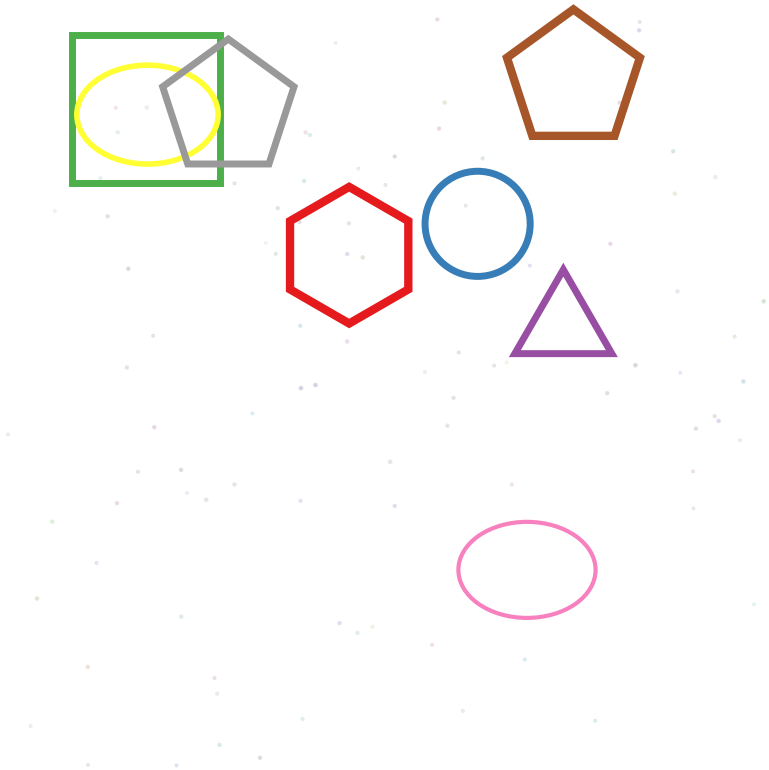[{"shape": "hexagon", "thickness": 3, "radius": 0.44, "center": [0.453, 0.669]}, {"shape": "circle", "thickness": 2.5, "radius": 0.34, "center": [0.62, 0.709]}, {"shape": "square", "thickness": 2.5, "radius": 0.48, "center": [0.19, 0.859]}, {"shape": "triangle", "thickness": 2.5, "radius": 0.36, "center": [0.732, 0.577]}, {"shape": "oval", "thickness": 2, "radius": 0.46, "center": [0.192, 0.851]}, {"shape": "pentagon", "thickness": 3, "radius": 0.45, "center": [0.745, 0.897]}, {"shape": "oval", "thickness": 1.5, "radius": 0.45, "center": [0.684, 0.26]}, {"shape": "pentagon", "thickness": 2.5, "radius": 0.45, "center": [0.297, 0.86]}]